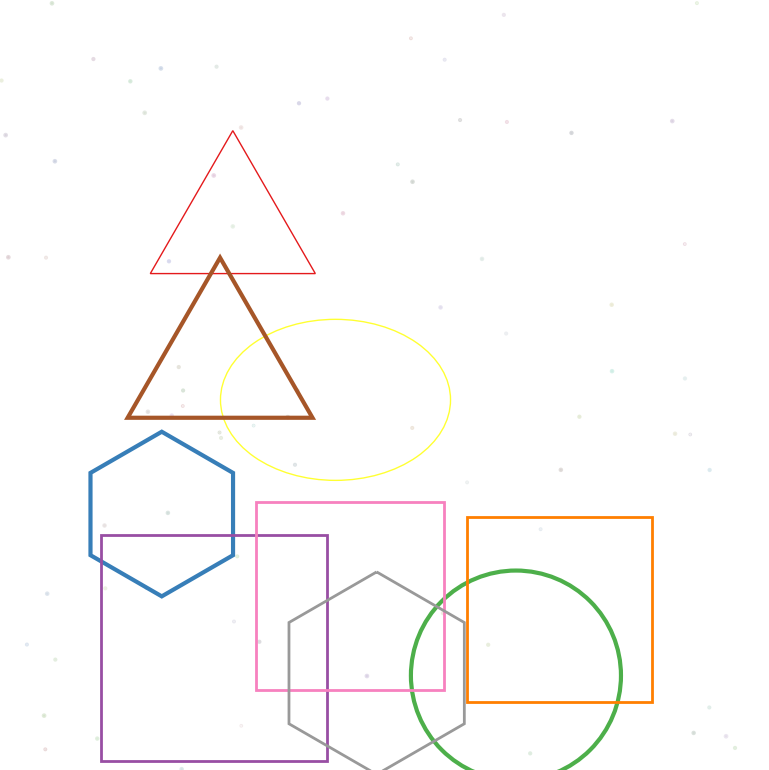[{"shape": "triangle", "thickness": 0.5, "radius": 0.62, "center": [0.302, 0.707]}, {"shape": "hexagon", "thickness": 1.5, "radius": 0.53, "center": [0.21, 0.332]}, {"shape": "circle", "thickness": 1.5, "radius": 0.68, "center": [0.67, 0.123]}, {"shape": "square", "thickness": 1, "radius": 0.73, "center": [0.278, 0.158]}, {"shape": "square", "thickness": 1, "radius": 0.6, "center": [0.726, 0.208]}, {"shape": "oval", "thickness": 0.5, "radius": 0.75, "center": [0.436, 0.481]}, {"shape": "triangle", "thickness": 1.5, "radius": 0.69, "center": [0.286, 0.527]}, {"shape": "square", "thickness": 1, "radius": 0.61, "center": [0.455, 0.226]}, {"shape": "hexagon", "thickness": 1, "radius": 0.66, "center": [0.489, 0.126]}]